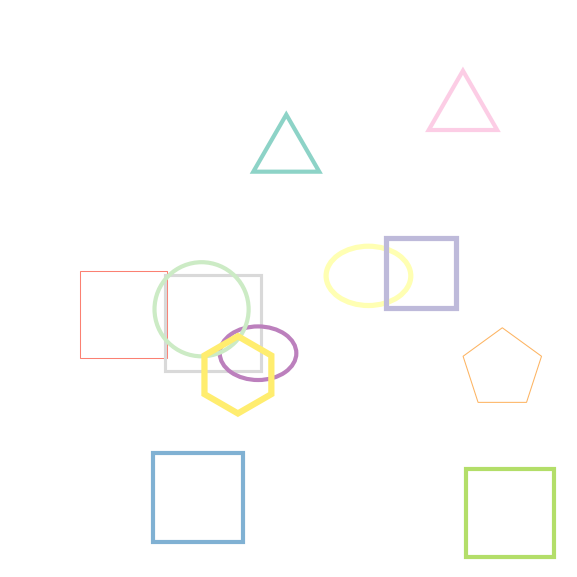[{"shape": "triangle", "thickness": 2, "radius": 0.33, "center": [0.496, 0.735]}, {"shape": "oval", "thickness": 2.5, "radius": 0.37, "center": [0.638, 0.521]}, {"shape": "square", "thickness": 2.5, "radius": 0.3, "center": [0.729, 0.527]}, {"shape": "square", "thickness": 0.5, "radius": 0.37, "center": [0.213, 0.455]}, {"shape": "square", "thickness": 2, "radius": 0.39, "center": [0.343, 0.138]}, {"shape": "pentagon", "thickness": 0.5, "radius": 0.36, "center": [0.87, 0.36]}, {"shape": "square", "thickness": 2, "radius": 0.38, "center": [0.883, 0.11]}, {"shape": "triangle", "thickness": 2, "radius": 0.34, "center": [0.802, 0.808]}, {"shape": "square", "thickness": 1.5, "radius": 0.42, "center": [0.369, 0.44]}, {"shape": "oval", "thickness": 2, "radius": 0.33, "center": [0.447, 0.387]}, {"shape": "circle", "thickness": 2, "radius": 0.41, "center": [0.349, 0.464]}, {"shape": "hexagon", "thickness": 3, "radius": 0.33, "center": [0.412, 0.35]}]